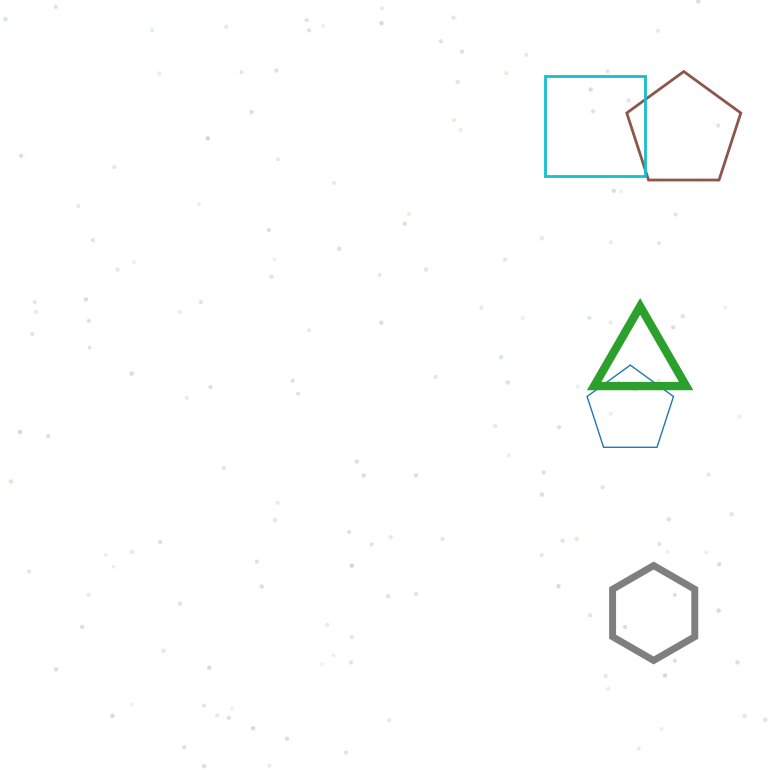[{"shape": "pentagon", "thickness": 0.5, "radius": 0.29, "center": [0.819, 0.467]}, {"shape": "triangle", "thickness": 3, "radius": 0.35, "center": [0.831, 0.533]}, {"shape": "pentagon", "thickness": 1, "radius": 0.39, "center": [0.888, 0.829]}, {"shape": "hexagon", "thickness": 2.5, "radius": 0.31, "center": [0.849, 0.204]}, {"shape": "square", "thickness": 1, "radius": 0.33, "center": [0.773, 0.836]}]